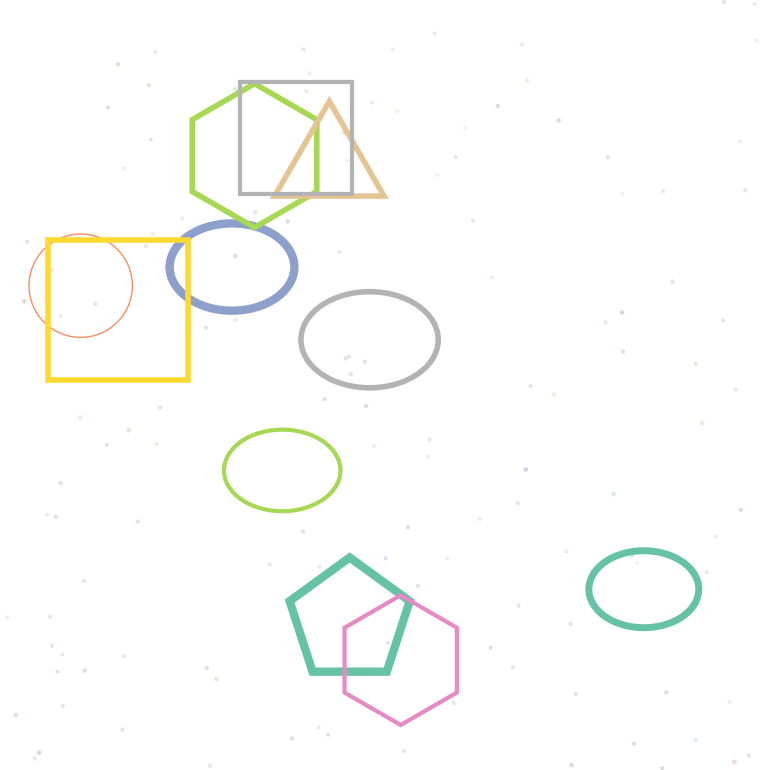[{"shape": "pentagon", "thickness": 3, "radius": 0.41, "center": [0.454, 0.194]}, {"shape": "oval", "thickness": 2.5, "radius": 0.36, "center": [0.836, 0.235]}, {"shape": "circle", "thickness": 0.5, "radius": 0.34, "center": [0.105, 0.629]}, {"shape": "oval", "thickness": 3, "radius": 0.4, "center": [0.301, 0.653]}, {"shape": "hexagon", "thickness": 1.5, "radius": 0.42, "center": [0.52, 0.143]}, {"shape": "oval", "thickness": 1.5, "radius": 0.38, "center": [0.367, 0.389]}, {"shape": "hexagon", "thickness": 2, "radius": 0.47, "center": [0.331, 0.798]}, {"shape": "square", "thickness": 2, "radius": 0.45, "center": [0.153, 0.597]}, {"shape": "triangle", "thickness": 2, "radius": 0.41, "center": [0.428, 0.786]}, {"shape": "oval", "thickness": 2, "radius": 0.45, "center": [0.48, 0.559]}, {"shape": "square", "thickness": 1.5, "radius": 0.36, "center": [0.384, 0.821]}]